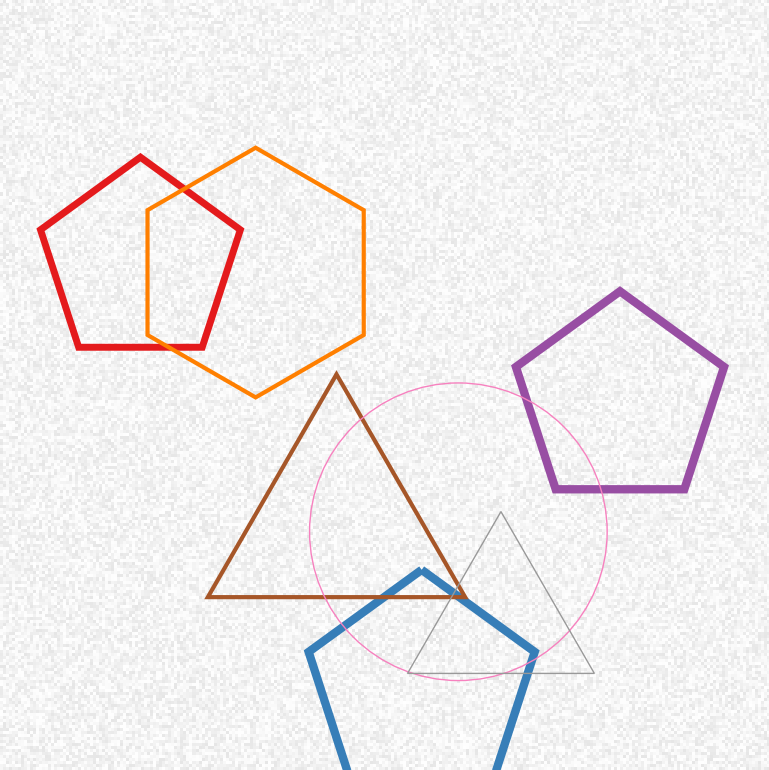[{"shape": "pentagon", "thickness": 2.5, "radius": 0.68, "center": [0.182, 0.659]}, {"shape": "pentagon", "thickness": 3, "radius": 0.77, "center": [0.548, 0.106]}, {"shape": "pentagon", "thickness": 3, "radius": 0.71, "center": [0.805, 0.48]}, {"shape": "hexagon", "thickness": 1.5, "radius": 0.81, "center": [0.332, 0.646]}, {"shape": "triangle", "thickness": 1.5, "radius": 0.96, "center": [0.437, 0.321]}, {"shape": "circle", "thickness": 0.5, "radius": 0.97, "center": [0.595, 0.309]}, {"shape": "triangle", "thickness": 0.5, "radius": 0.7, "center": [0.651, 0.195]}]